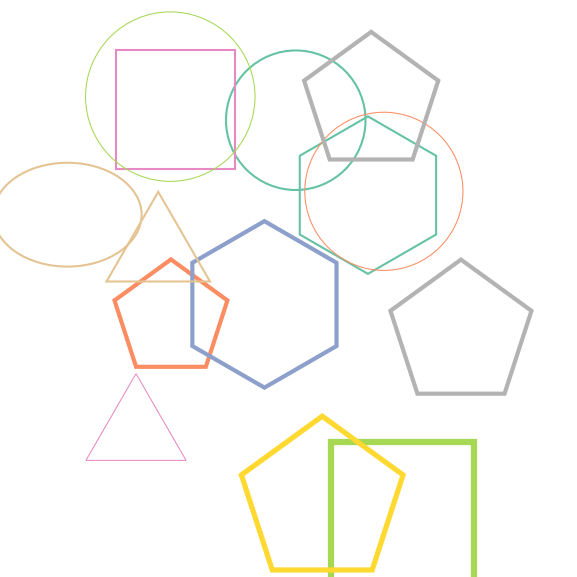[{"shape": "circle", "thickness": 1, "radius": 0.6, "center": [0.512, 0.791]}, {"shape": "hexagon", "thickness": 1, "radius": 0.68, "center": [0.637, 0.661]}, {"shape": "pentagon", "thickness": 2, "radius": 0.51, "center": [0.296, 0.447]}, {"shape": "circle", "thickness": 0.5, "radius": 0.68, "center": [0.665, 0.668]}, {"shape": "hexagon", "thickness": 2, "radius": 0.72, "center": [0.458, 0.472]}, {"shape": "square", "thickness": 1, "radius": 0.52, "center": [0.304, 0.809]}, {"shape": "triangle", "thickness": 0.5, "radius": 0.5, "center": [0.236, 0.252]}, {"shape": "square", "thickness": 3, "radius": 0.62, "center": [0.697, 0.109]}, {"shape": "circle", "thickness": 0.5, "radius": 0.73, "center": [0.295, 0.832]}, {"shape": "pentagon", "thickness": 2.5, "radius": 0.74, "center": [0.558, 0.131]}, {"shape": "triangle", "thickness": 1, "radius": 0.52, "center": [0.274, 0.563]}, {"shape": "oval", "thickness": 1, "radius": 0.64, "center": [0.117, 0.627]}, {"shape": "pentagon", "thickness": 2, "radius": 0.64, "center": [0.798, 0.421]}, {"shape": "pentagon", "thickness": 2, "radius": 0.61, "center": [0.643, 0.822]}]